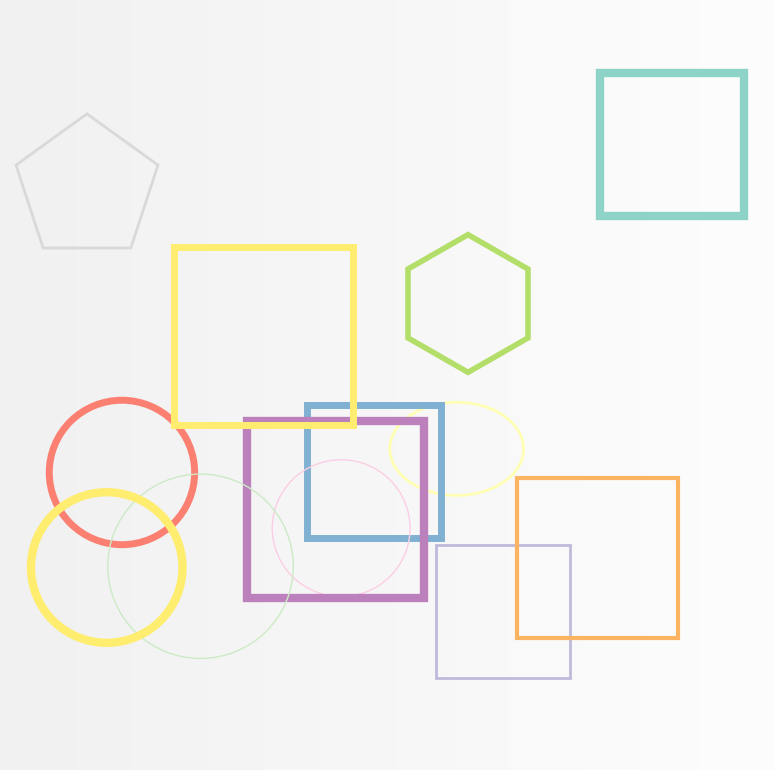[{"shape": "square", "thickness": 3, "radius": 0.46, "center": [0.867, 0.812]}, {"shape": "oval", "thickness": 1, "radius": 0.43, "center": [0.589, 0.417]}, {"shape": "square", "thickness": 1, "radius": 0.43, "center": [0.649, 0.206]}, {"shape": "circle", "thickness": 2.5, "radius": 0.47, "center": [0.157, 0.386]}, {"shape": "square", "thickness": 2.5, "radius": 0.43, "center": [0.483, 0.387]}, {"shape": "square", "thickness": 1.5, "radius": 0.52, "center": [0.771, 0.275]}, {"shape": "hexagon", "thickness": 2, "radius": 0.45, "center": [0.604, 0.606]}, {"shape": "circle", "thickness": 0.5, "radius": 0.44, "center": [0.44, 0.314]}, {"shape": "pentagon", "thickness": 1, "radius": 0.48, "center": [0.112, 0.756]}, {"shape": "square", "thickness": 3, "radius": 0.57, "center": [0.433, 0.338]}, {"shape": "circle", "thickness": 0.5, "radius": 0.6, "center": [0.259, 0.265]}, {"shape": "square", "thickness": 2.5, "radius": 0.58, "center": [0.34, 0.564]}, {"shape": "circle", "thickness": 3, "radius": 0.49, "center": [0.138, 0.263]}]